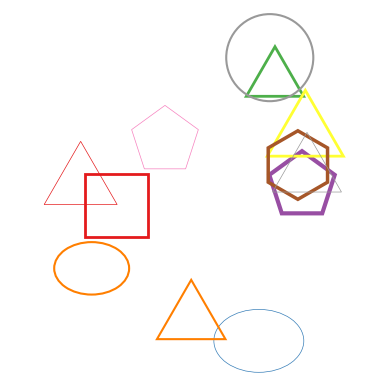[{"shape": "square", "thickness": 2, "radius": 0.41, "center": [0.303, 0.466]}, {"shape": "triangle", "thickness": 0.5, "radius": 0.55, "center": [0.209, 0.523]}, {"shape": "oval", "thickness": 0.5, "radius": 0.58, "center": [0.672, 0.115]}, {"shape": "triangle", "thickness": 2, "radius": 0.43, "center": [0.714, 0.793]}, {"shape": "pentagon", "thickness": 3, "radius": 0.45, "center": [0.784, 0.518]}, {"shape": "triangle", "thickness": 1.5, "radius": 0.51, "center": [0.497, 0.17]}, {"shape": "oval", "thickness": 1.5, "radius": 0.49, "center": [0.238, 0.303]}, {"shape": "triangle", "thickness": 2, "radius": 0.57, "center": [0.793, 0.651]}, {"shape": "hexagon", "thickness": 2.5, "radius": 0.44, "center": [0.774, 0.571]}, {"shape": "pentagon", "thickness": 0.5, "radius": 0.46, "center": [0.429, 0.635]}, {"shape": "triangle", "thickness": 0.5, "radius": 0.52, "center": [0.797, 0.553]}, {"shape": "circle", "thickness": 1.5, "radius": 0.57, "center": [0.701, 0.85]}]